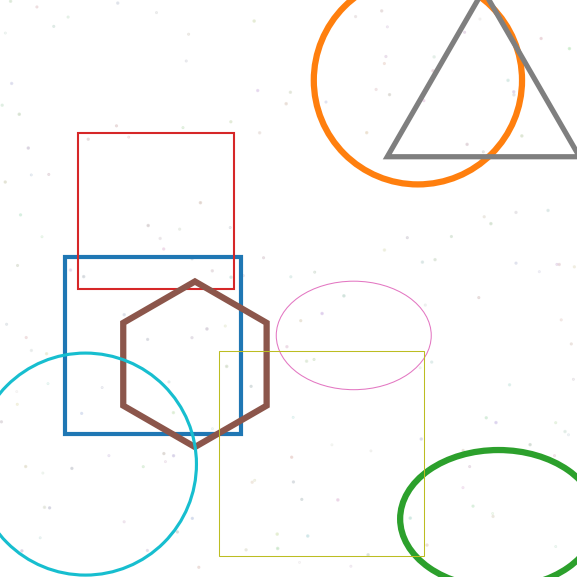[{"shape": "square", "thickness": 2, "radius": 0.76, "center": [0.265, 0.401]}, {"shape": "circle", "thickness": 3, "radius": 0.9, "center": [0.724, 0.86]}, {"shape": "oval", "thickness": 3, "radius": 0.85, "center": [0.863, 0.101]}, {"shape": "square", "thickness": 1, "radius": 0.68, "center": [0.271, 0.633]}, {"shape": "hexagon", "thickness": 3, "radius": 0.72, "center": [0.338, 0.368]}, {"shape": "oval", "thickness": 0.5, "radius": 0.67, "center": [0.613, 0.418]}, {"shape": "triangle", "thickness": 2.5, "radius": 0.96, "center": [0.837, 0.824]}, {"shape": "square", "thickness": 0.5, "radius": 0.89, "center": [0.556, 0.214]}, {"shape": "circle", "thickness": 1.5, "radius": 0.96, "center": [0.148, 0.196]}]